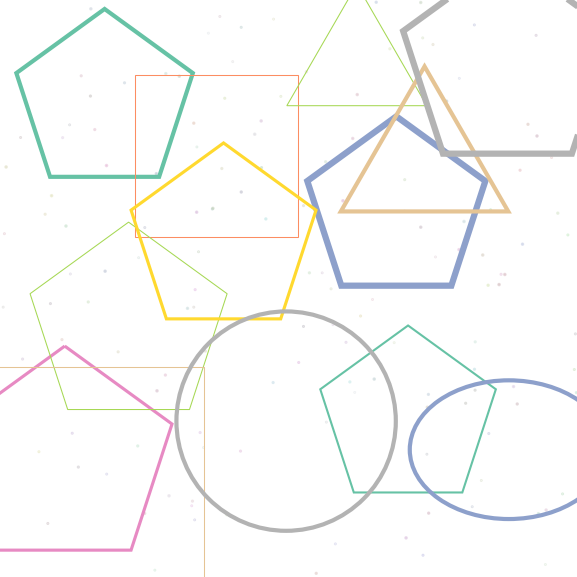[{"shape": "pentagon", "thickness": 2, "radius": 0.8, "center": [0.181, 0.823]}, {"shape": "pentagon", "thickness": 1, "radius": 0.8, "center": [0.707, 0.276]}, {"shape": "square", "thickness": 0.5, "radius": 0.7, "center": [0.375, 0.729]}, {"shape": "pentagon", "thickness": 3, "radius": 0.81, "center": [0.686, 0.636]}, {"shape": "oval", "thickness": 2, "radius": 0.86, "center": [0.881, 0.22]}, {"shape": "pentagon", "thickness": 1.5, "radius": 0.98, "center": [0.112, 0.205]}, {"shape": "triangle", "thickness": 0.5, "radius": 0.7, "center": [0.618, 0.886]}, {"shape": "pentagon", "thickness": 0.5, "radius": 0.9, "center": [0.223, 0.435]}, {"shape": "pentagon", "thickness": 1.5, "radius": 0.84, "center": [0.387, 0.583]}, {"shape": "triangle", "thickness": 2, "radius": 0.84, "center": [0.735, 0.717]}, {"shape": "square", "thickness": 0.5, "radius": 0.94, "center": [0.165, 0.176]}, {"shape": "pentagon", "thickness": 3, "radius": 0.95, "center": [0.879, 0.887]}, {"shape": "circle", "thickness": 2, "radius": 0.95, "center": [0.495, 0.27]}]